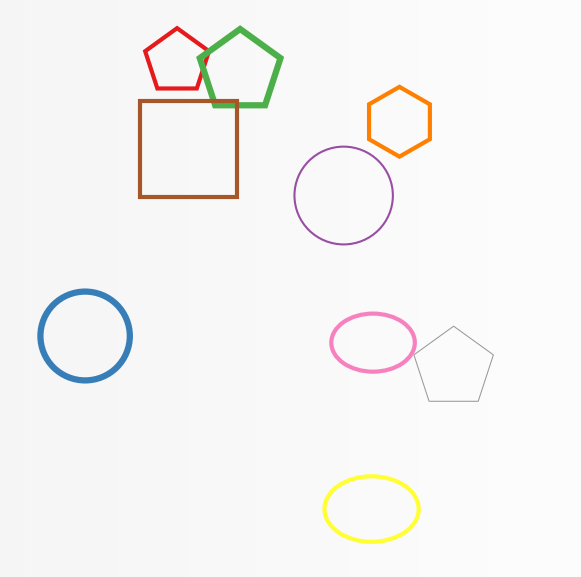[{"shape": "pentagon", "thickness": 2, "radius": 0.29, "center": [0.305, 0.893]}, {"shape": "circle", "thickness": 3, "radius": 0.38, "center": [0.146, 0.417]}, {"shape": "pentagon", "thickness": 3, "radius": 0.36, "center": [0.413, 0.876]}, {"shape": "circle", "thickness": 1, "radius": 0.42, "center": [0.591, 0.661]}, {"shape": "hexagon", "thickness": 2, "radius": 0.3, "center": [0.687, 0.788]}, {"shape": "oval", "thickness": 2, "radius": 0.41, "center": [0.639, 0.118]}, {"shape": "square", "thickness": 2, "radius": 0.42, "center": [0.324, 0.741]}, {"shape": "oval", "thickness": 2, "radius": 0.36, "center": [0.642, 0.406]}, {"shape": "pentagon", "thickness": 0.5, "radius": 0.36, "center": [0.78, 0.362]}]